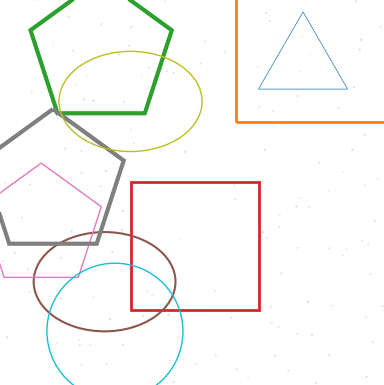[{"shape": "triangle", "thickness": 0.5, "radius": 0.67, "center": [0.787, 0.835]}, {"shape": "square", "thickness": 2, "radius": 1.0, "center": [0.812, 0.882]}, {"shape": "pentagon", "thickness": 3, "radius": 0.96, "center": [0.263, 0.862]}, {"shape": "square", "thickness": 2, "radius": 0.84, "center": [0.507, 0.361]}, {"shape": "oval", "thickness": 1.5, "radius": 0.92, "center": [0.272, 0.268]}, {"shape": "pentagon", "thickness": 1, "radius": 0.82, "center": [0.107, 0.412]}, {"shape": "pentagon", "thickness": 3, "radius": 0.97, "center": [0.137, 0.523]}, {"shape": "oval", "thickness": 1, "radius": 0.93, "center": [0.339, 0.737]}, {"shape": "circle", "thickness": 1, "radius": 0.88, "center": [0.299, 0.14]}]